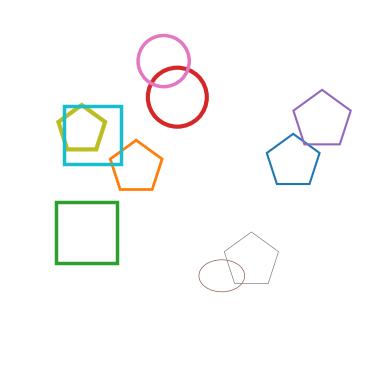[{"shape": "pentagon", "thickness": 1.5, "radius": 0.36, "center": [0.762, 0.58]}, {"shape": "pentagon", "thickness": 2, "radius": 0.35, "center": [0.354, 0.565]}, {"shape": "square", "thickness": 2.5, "radius": 0.4, "center": [0.224, 0.397]}, {"shape": "circle", "thickness": 3, "radius": 0.38, "center": [0.461, 0.748]}, {"shape": "pentagon", "thickness": 1.5, "radius": 0.39, "center": [0.837, 0.688]}, {"shape": "oval", "thickness": 0.5, "radius": 0.3, "center": [0.576, 0.284]}, {"shape": "circle", "thickness": 2.5, "radius": 0.33, "center": [0.425, 0.841]}, {"shape": "pentagon", "thickness": 0.5, "radius": 0.37, "center": [0.653, 0.323]}, {"shape": "pentagon", "thickness": 3, "radius": 0.32, "center": [0.212, 0.664]}, {"shape": "square", "thickness": 2.5, "radius": 0.37, "center": [0.24, 0.649]}]